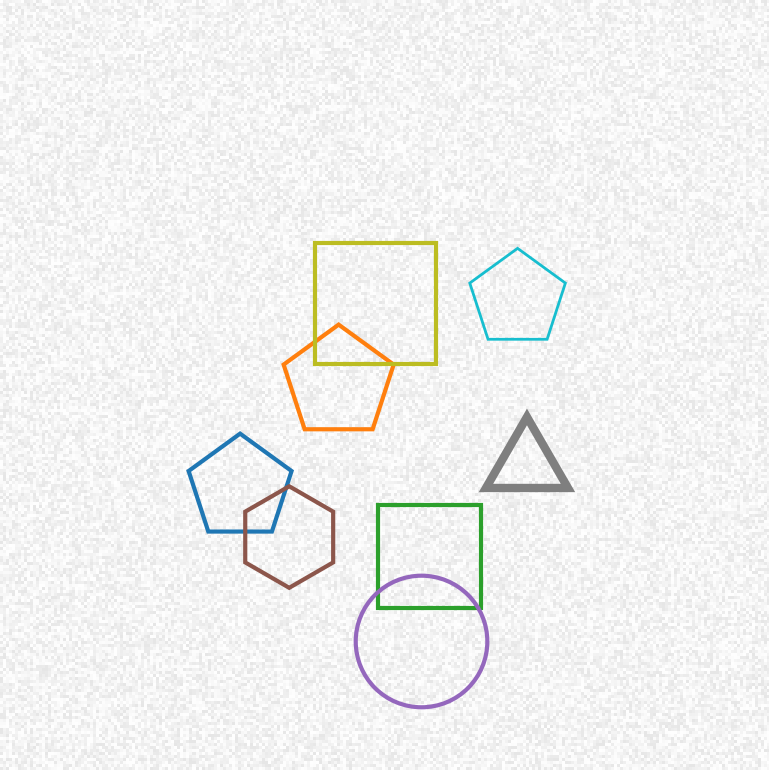[{"shape": "pentagon", "thickness": 1.5, "radius": 0.35, "center": [0.312, 0.367]}, {"shape": "pentagon", "thickness": 1.5, "radius": 0.38, "center": [0.44, 0.503]}, {"shape": "square", "thickness": 1.5, "radius": 0.33, "center": [0.558, 0.277]}, {"shape": "circle", "thickness": 1.5, "radius": 0.43, "center": [0.547, 0.167]}, {"shape": "hexagon", "thickness": 1.5, "radius": 0.33, "center": [0.376, 0.303]}, {"shape": "triangle", "thickness": 3, "radius": 0.31, "center": [0.684, 0.397]}, {"shape": "square", "thickness": 1.5, "radius": 0.39, "center": [0.487, 0.605]}, {"shape": "pentagon", "thickness": 1, "radius": 0.33, "center": [0.672, 0.612]}]